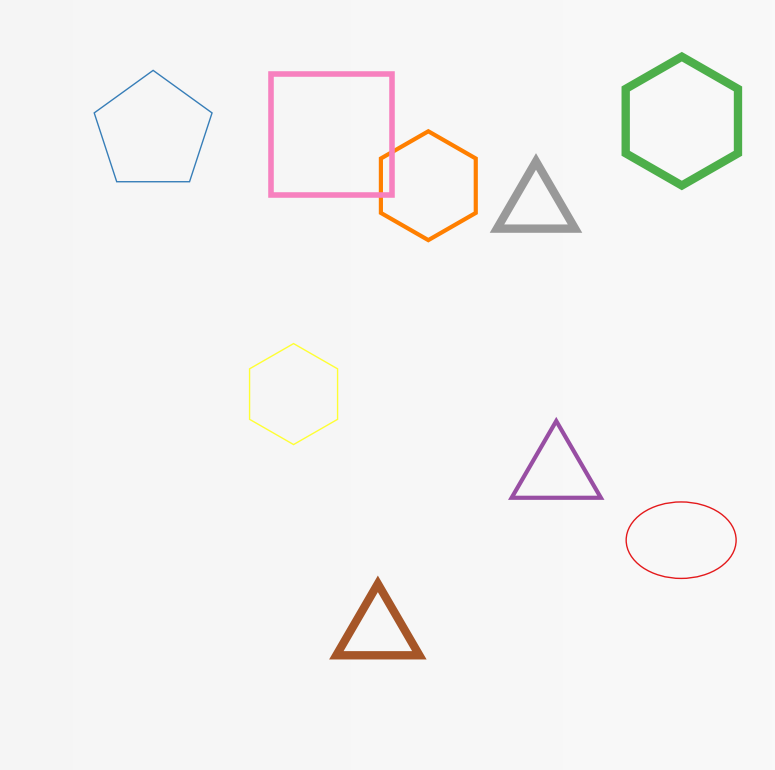[{"shape": "oval", "thickness": 0.5, "radius": 0.35, "center": [0.879, 0.298]}, {"shape": "pentagon", "thickness": 0.5, "radius": 0.4, "center": [0.198, 0.829]}, {"shape": "hexagon", "thickness": 3, "radius": 0.42, "center": [0.88, 0.843]}, {"shape": "triangle", "thickness": 1.5, "radius": 0.33, "center": [0.718, 0.387]}, {"shape": "hexagon", "thickness": 1.5, "radius": 0.35, "center": [0.553, 0.759]}, {"shape": "hexagon", "thickness": 0.5, "radius": 0.33, "center": [0.379, 0.488]}, {"shape": "triangle", "thickness": 3, "radius": 0.31, "center": [0.488, 0.18]}, {"shape": "square", "thickness": 2, "radius": 0.39, "center": [0.428, 0.825]}, {"shape": "triangle", "thickness": 3, "radius": 0.29, "center": [0.692, 0.732]}]